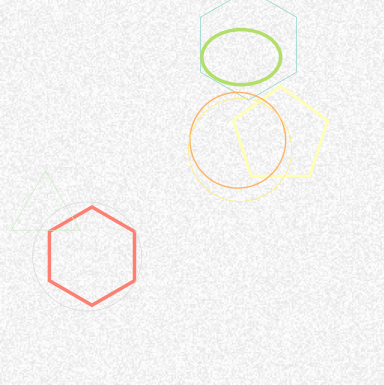[{"shape": "hexagon", "thickness": 0.5, "radius": 0.72, "center": [0.645, 0.884]}, {"shape": "pentagon", "thickness": 2, "radius": 0.65, "center": [0.728, 0.647]}, {"shape": "hexagon", "thickness": 2.5, "radius": 0.64, "center": [0.239, 0.335]}, {"shape": "circle", "thickness": 1, "radius": 0.62, "center": [0.618, 0.636]}, {"shape": "oval", "thickness": 2.5, "radius": 0.51, "center": [0.627, 0.851]}, {"shape": "circle", "thickness": 0.5, "radius": 0.71, "center": [0.226, 0.334]}, {"shape": "triangle", "thickness": 0.5, "radius": 0.52, "center": [0.118, 0.454]}, {"shape": "circle", "thickness": 0.5, "radius": 0.67, "center": [0.624, 0.611]}]